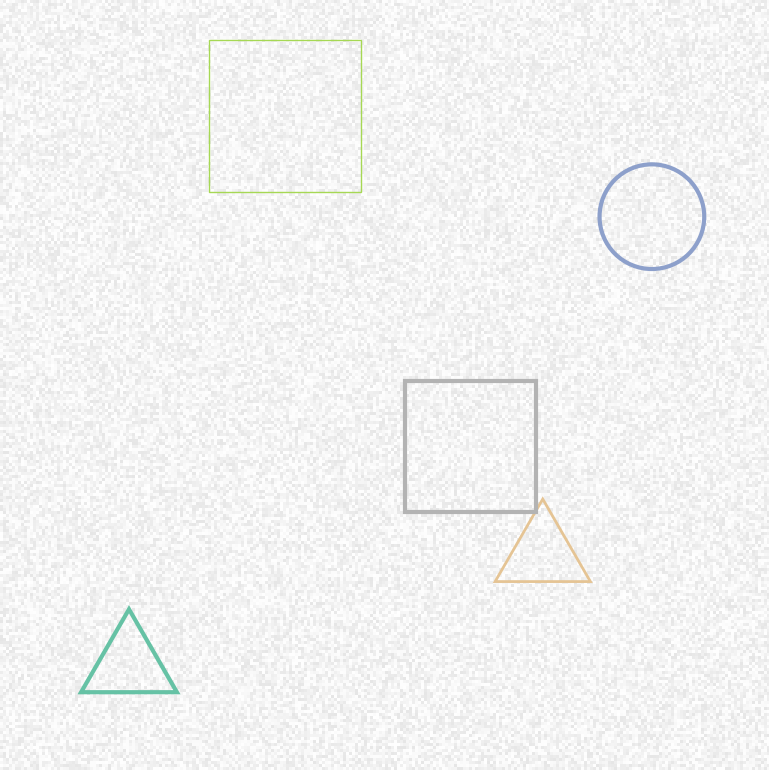[{"shape": "triangle", "thickness": 1.5, "radius": 0.36, "center": [0.168, 0.137]}, {"shape": "circle", "thickness": 1.5, "radius": 0.34, "center": [0.847, 0.719]}, {"shape": "square", "thickness": 0.5, "radius": 0.49, "center": [0.37, 0.849]}, {"shape": "triangle", "thickness": 1, "radius": 0.36, "center": [0.705, 0.28]}, {"shape": "square", "thickness": 1.5, "radius": 0.43, "center": [0.611, 0.42]}]